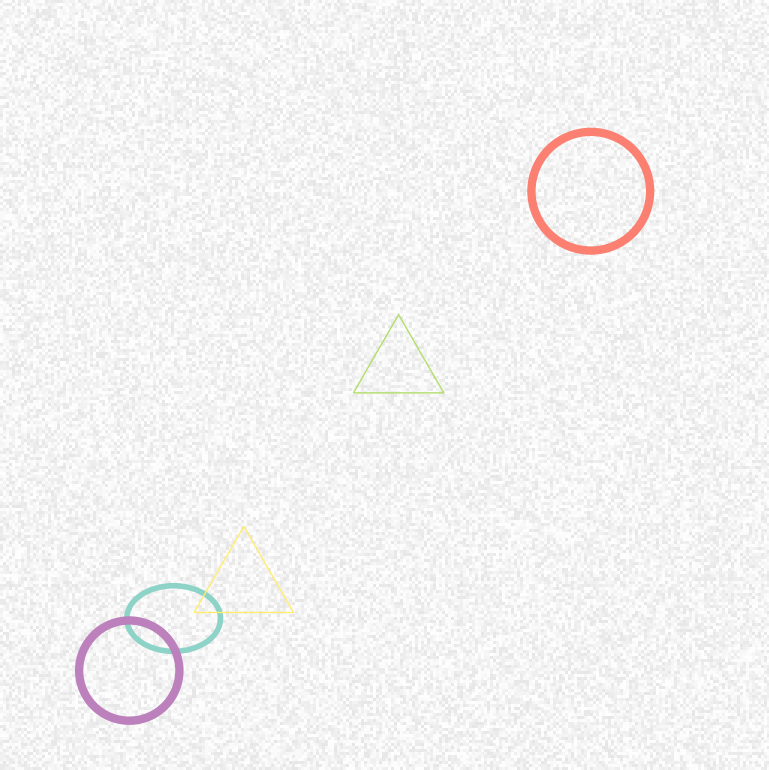[{"shape": "oval", "thickness": 2, "radius": 0.3, "center": [0.225, 0.197]}, {"shape": "circle", "thickness": 3, "radius": 0.39, "center": [0.767, 0.752]}, {"shape": "triangle", "thickness": 0.5, "radius": 0.34, "center": [0.518, 0.524]}, {"shape": "circle", "thickness": 3, "radius": 0.33, "center": [0.168, 0.129]}, {"shape": "triangle", "thickness": 0.5, "radius": 0.37, "center": [0.317, 0.242]}]